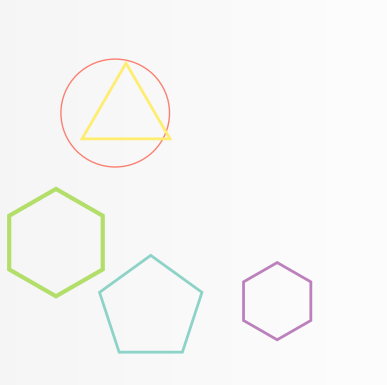[{"shape": "pentagon", "thickness": 2, "radius": 0.69, "center": [0.389, 0.198]}, {"shape": "circle", "thickness": 1, "radius": 0.7, "center": [0.297, 0.706]}, {"shape": "hexagon", "thickness": 3, "radius": 0.7, "center": [0.144, 0.37]}, {"shape": "hexagon", "thickness": 2, "radius": 0.5, "center": [0.715, 0.218]}, {"shape": "triangle", "thickness": 2, "radius": 0.66, "center": [0.325, 0.705]}]